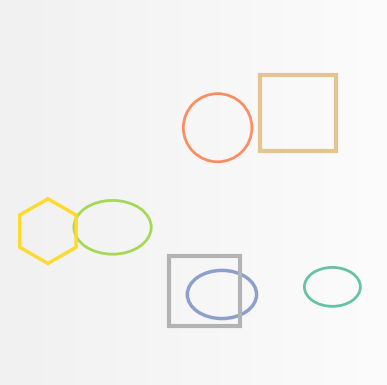[{"shape": "oval", "thickness": 2, "radius": 0.36, "center": [0.858, 0.255]}, {"shape": "circle", "thickness": 2, "radius": 0.44, "center": [0.562, 0.668]}, {"shape": "oval", "thickness": 2.5, "radius": 0.45, "center": [0.573, 0.235]}, {"shape": "oval", "thickness": 2, "radius": 0.5, "center": [0.29, 0.41]}, {"shape": "hexagon", "thickness": 2.5, "radius": 0.42, "center": [0.124, 0.4]}, {"shape": "square", "thickness": 3, "radius": 0.49, "center": [0.769, 0.708]}, {"shape": "square", "thickness": 3, "radius": 0.46, "center": [0.527, 0.244]}]